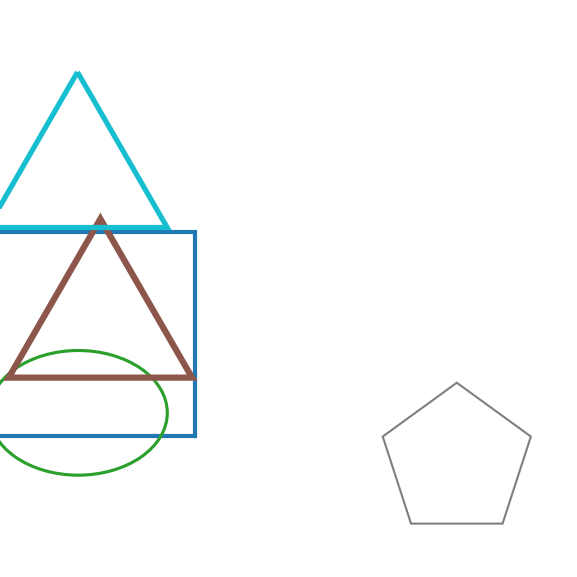[{"shape": "square", "thickness": 2, "radius": 0.88, "center": [0.162, 0.421]}, {"shape": "oval", "thickness": 1.5, "radius": 0.77, "center": [0.135, 0.284]}, {"shape": "triangle", "thickness": 3, "radius": 0.92, "center": [0.174, 0.437]}, {"shape": "pentagon", "thickness": 1, "radius": 0.67, "center": [0.791, 0.202]}, {"shape": "triangle", "thickness": 2.5, "radius": 0.9, "center": [0.134, 0.695]}]